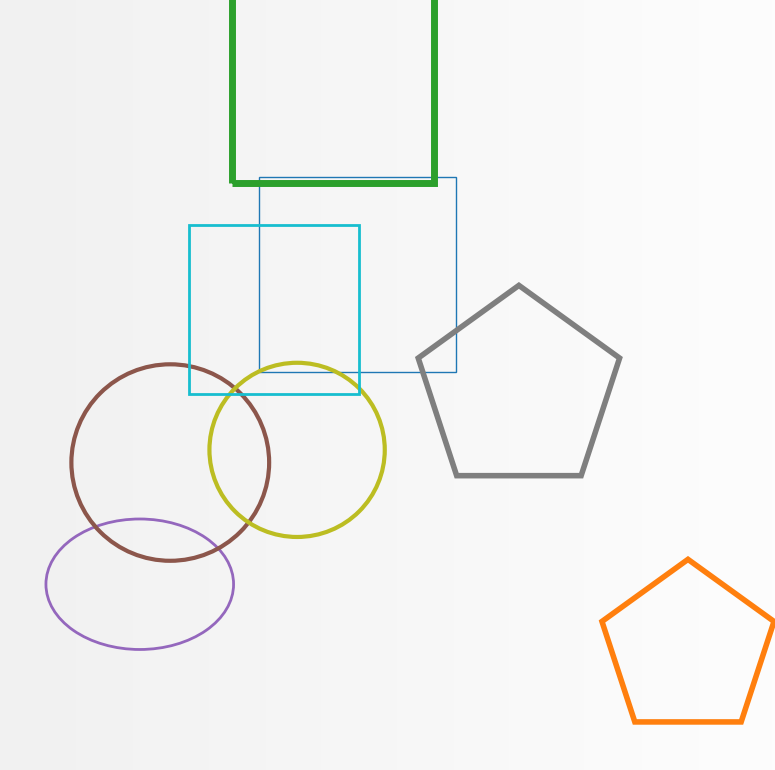[{"shape": "square", "thickness": 0.5, "radius": 0.64, "center": [0.462, 0.644]}, {"shape": "pentagon", "thickness": 2, "radius": 0.58, "center": [0.888, 0.157]}, {"shape": "square", "thickness": 2.5, "radius": 0.65, "center": [0.43, 0.893]}, {"shape": "oval", "thickness": 1, "radius": 0.61, "center": [0.18, 0.241]}, {"shape": "circle", "thickness": 1.5, "radius": 0.64, "center": [0.22, 0.399]}, {"shape": "pentagon", "thickness": 2, "radius": 0.68, "center": [0.67, 0.493]}, {"shape": "circle", "thickness": 1.5, "radius": 0.57, "center": [0.383, 0.416]}, {"shape": "square", "thickness": 1, "radius": 0.55, "center": [0.354, 0.598]}]